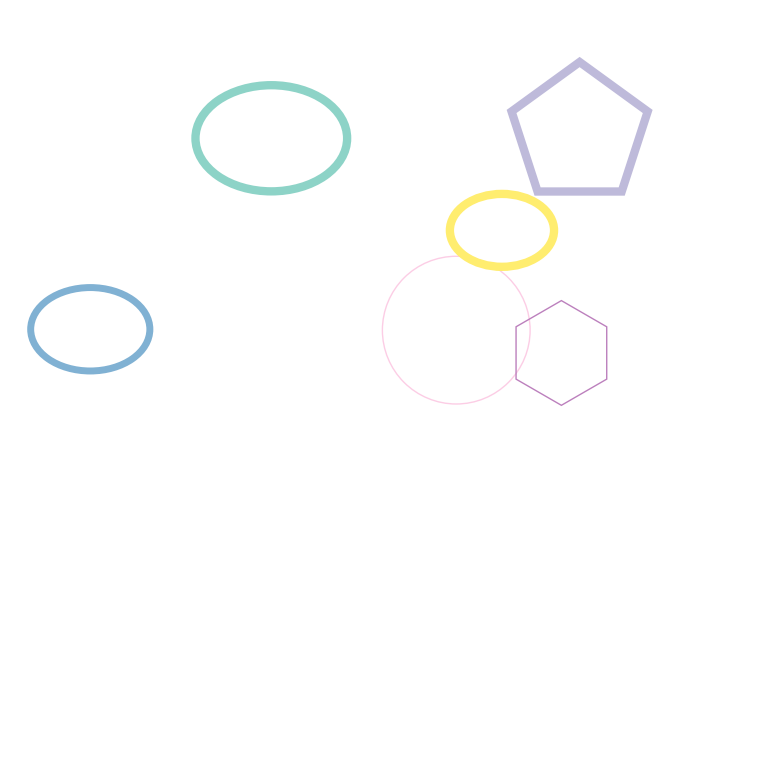[{"shape": "oval", "thickness": 3, "radius": 0.49, "center": [0.352, 0.82]}, {"shape": "pentagon", "thickness": 3, "radius": 0.46, "center": [0.753, 0.826]}, {"shape": "oval", "thickness": 2.5, "radius": 0.39, "center": [0.117, 0.572]}, {"shape": "circle", "thickness": 0.5, "radius": 0.48, "center": [0.593, 0.571]}, {"shape": "hexagon", "thickness": 0.5, "radius": 0.34, "center": [0.729, 0.542]}, {"shape": "oval", "thickness": 3, "radius": 0.34, "center": [0.652, 0.701]}]